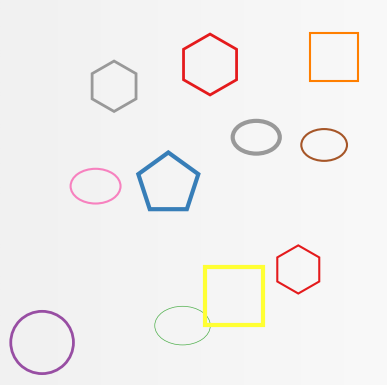[{"shape": "hexagon", "thickness": 2, "radius": 0.4, "center": [0.542, 0.832]}, {"shape": "hexagon", "thickness": 1.5, "radius": 0.31, "center": [0.77, 0.3]}, {"shape": "pentagon", "thickness": 3, "radius": 0.41, "center": [0.434, 0.523]}, {"shape": "oval", "thickness": 0.5, "radius": 0.36, "center": [0.471, 0.154]}, {"shape": "circle", "thickness": 2, "radius": 0.4, "center": [0.109, 0.11]}, {"shape": "square", "thickness": 1.5, "radius": 0.31, "center": [0.862, 0.853]}, {"shape": "square", "thickness": 3, "radius": 0.38, "center": [0.604, 0.232]}, {"shape": "oval", "thickness": 1.5, "radius": 0.29, "center": [0.837, 0.623]}, {"shape": "oval", "thickness": 1.5, "radius": 0.32, "center": [0.247, 0.516]}, {"shape": "oval", "thickness": 3, "radius": 0.3, "center": [0.661, 0.644]}, {"shape": "hexagon", "thickness": 2, "radius": 0.33, "center": [0.294, 0.776]}]